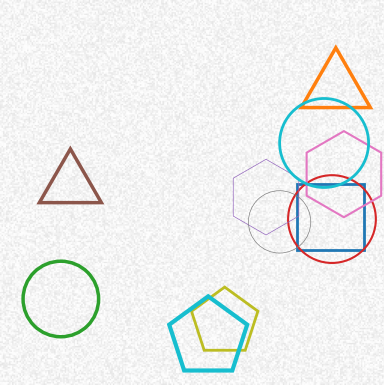[{"shape": "square", "thickness": 2, "radius": 0.43, "center": [0.858, 0.437]}, {"shape": "triangle", "thickness": 2.5, "radius": 0.52, "center": [0.872, 0.772]}, {"shape": "circle", "thickness": 2.5, "radius": 0.49, "center": [0.158, 0.223]}, {"shape": "circle", "thickness": 1.5, "radius": 0.57, "center": [0.862, 0.431]}, {"shape": "hexagon", "thickness": 0.5, "radius": 0.49, "center": [0.691, 0.488]}, {"shape": "triangle", "thickness": 2.5, "radius": 0.46, "center": [0.183, 0.52]}, {"shape": "hexagon", "thickness": 1.5, "radius": 0.56, "center": [0.893, 0.548]}, {"shape": "circle", "thickness": 0.5, "radius": 0.4, "center": [0.726, 0.424]}, {"shape": "pentagon", "thickness": 2, "radius": 0.45, "center": [0.584, 0.164]}, {"shape": "circle", "thickness": 2, "radius": 0.58, "center": [0.842, 0.629]}, {"shape": "pentagon", "thickness": 3, "radius": 0.53, "center": [0.541, 0.124]}]